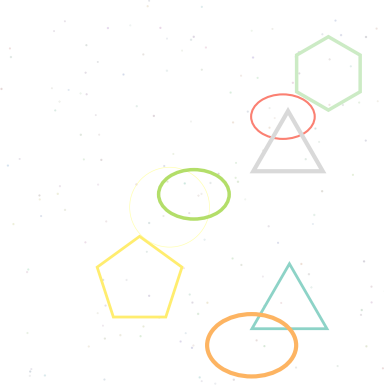[{"shape": "triangle", "thickness": 2, "radius": 0.56, "center": [0.752, 0.202]}, {"shape": "circle", "thickness": 0.5, "radius": 0.52, "center": [0.44, 0.462]}, {"shape": "oval", "thickness": 1.5, "radius": 0.41, "center": [0.735, 0.697]}, {"shape": "oval", "thickness": 3, "radius": 0.58, "center": [0.654, 0.103]}, {"shape": "oval", "thickness": 2.5, "radius": 0.46, "center": [0.504, 0.495]}, {"shape": "triangle", "thickness": 3, "radius": 0.52, "center": [0.748, 0.607]}, {"shape": "hexagon", "thickness": 2.5, "radius": 0.48, "center": [0.853, 0.809]}, {"shape": "pentagon", "thickness": 2, "radius": 0.58, "center": [0.363, 0.27]}]